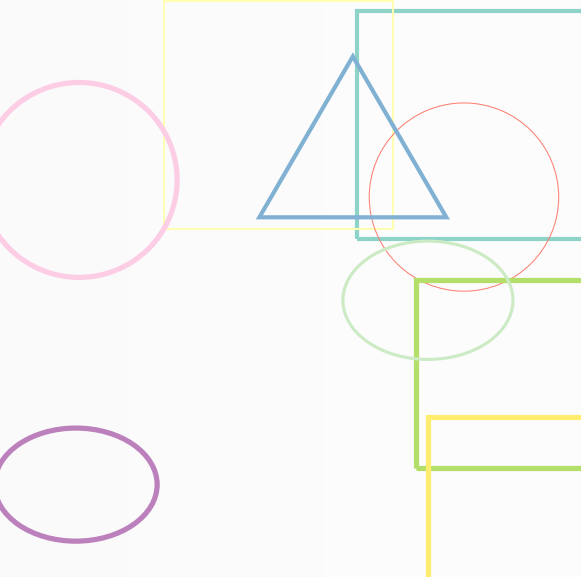[{"shape": "square", "thickness": 2, "radius": 0.99, "center": [0.812, 0.783]}, {"shape": "square", "thickness": 1, "radius": 0.99, "center": [0.479, 0.801]}, {"shape": "circle", "thickness": 0.5, "radius": 0.81, "center": [0.798, 0.658]}, {"shape": "triangle", "thickness": 2, "radius": 0.93, "center": [0.607, 0.716]}, {"shape": "square", "thickness": 2.5, "radius": 0.82, "center": [0.879, 0.352]}, {"shape": "circle", "thickness": 2.5, "radius": 0.84, "center": [0.136, 0.688]}, {"shape": "oval", "thickness": 2.5, "radius": 0.7, "center": [0.13, 0.16]}, {"shape": "oval", "thickness": 1.5, "radius": 0.73, "center": [0.736, 0.479]}, {"shape": "square", "thickness": 2.5, "radius": 0.78, "center": [0.893, 0.12]}]